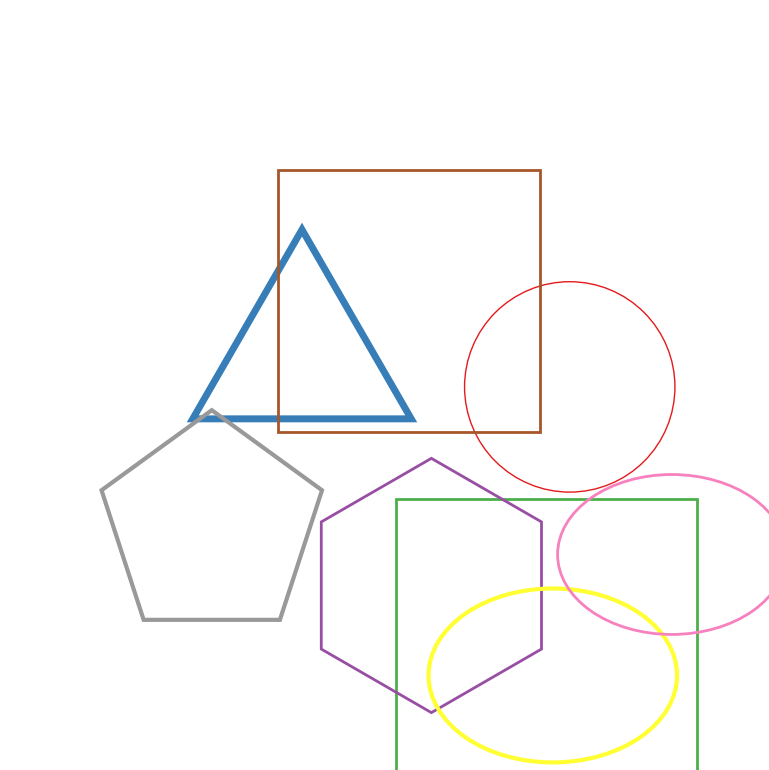[{"shape": "circle", "thickness": 0.5, "radius": 0.68, "center": [0.74, 0.498]}, {"shape": "triangle", "thickness": 2.5, "radius": 0.82, "center": [0.392, 0.538]}, {"shape": "square", "thickness": 1, "radius": 0.98, "center": [0.71, 0.157]}, {"shape": "hexagon", "thickness": 1, "radius": 0.83, "center": [0.56, 0.24]}, {"shape": "oval", "thickness": 1.5, "radius": 0.81, "center": [0.718, 0.123]}, {"shape": "square", "thickness": 1, "radius": 0.85, "center": [0.532, 0.609]}, {"shape": "oval", "thickness": 1, "radius": 0.74, "center": [0.872, 0.28]}, {"shape": "pentagon", "thickness": 1.5, "radius": 0.75, "center": [0.275, 0.317]}]